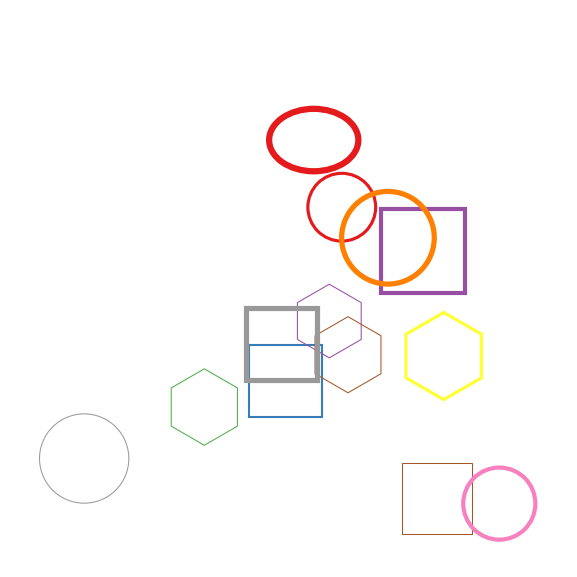[{"shape": "circle", "thickness": 1.5, "radius": 0.29, "center": [0.592, 0.64]}, {"shape": "oval", "thickness": 3, "radius": 0.39, "center": [0.543, 0.757]}, {"shape": "square", "thickness": 1, "radius": 0.31, "center": [0.495, 0.34]}, {"shape": "hexagon", "thickness": 0.5, "radius": 0.33, "center": [0.354, 0.294]}, {"shape": "square", "thickness": 2, "radius": 0.36, "center": [0.732, 0.565]}, {"shape": "hexagon", "thickness": 0.5, "radius": 0.32, "center": [0.57, 0.443]}, {"shape": "circle", "thickness": 2.5, "radius": 0.4, "center": [0.672, 0.587]}, {"shape": "hexagon", "thickness": 1.5, "radius": 0.38, "center": [0.768, 0.383]}, {"shape": "square", "thickness": 0.5, "radius": 0.3, "center": [0.757, 0.136]}, {"shape": "hexagon", "thickness": 0.5, "radius": 0.33, "center": [0.603, 0.385]}, {"shape": "circle", "thickness": 2, "radius": 0.31, "center": [0.865, 0.127]}, {"shape": "square", "thickness": 2.5, "radius": 0.31, "center": [0.487, 0.403]}, {"shape": "circle", "thickness": 0.5, "radius": 0.39, "center": [0.146, 0.205]}]